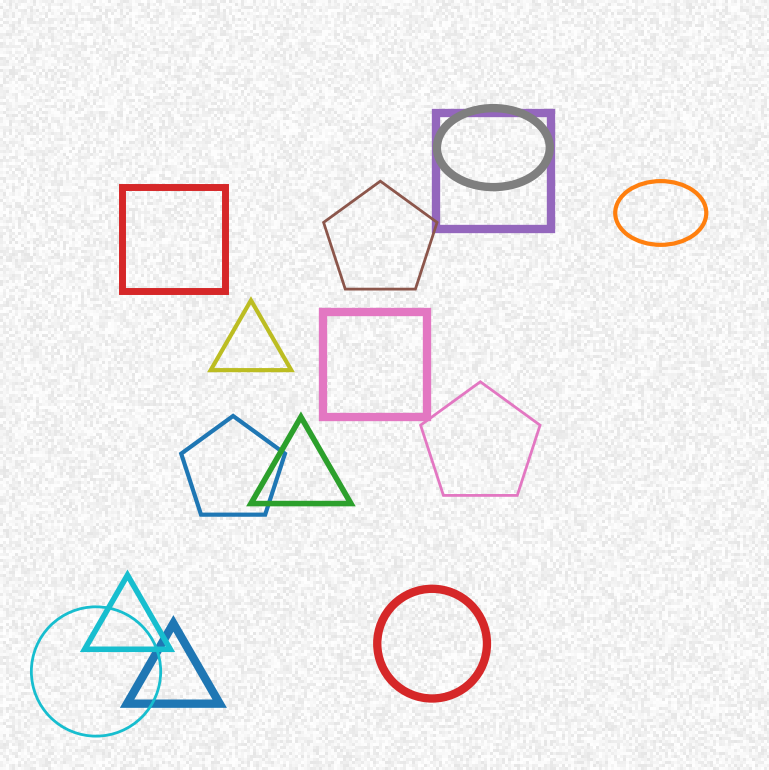[{"shape": "pentagon", "thickness": 1.5, "radius": 0.35, "center": [0.303, 0.389]}, {"shape": "triangle", "thickness": 3, "radius": 0.35, "center": [0.225, 0.121]}, {"shape": "oval", "thickness": 1.5, "radius": 0.3, "center": [0.858, 0.723]}, {"shape": "triangle", "thickness": 2, "radius": 0.37, "center": [0.391, 0.384]}, {"shape": "square", "thickness": 2.5, "radius": 0.34, "center": [0.225, 0.69]}, {"shape": "circle", "thickness": 3, "radius": 0.36, "center": [0.561, 0.164]}, {"shape": "square", "thickness": 3, "radius": 0.38, "center": [0.641, 0.778]}, {"shape": "pentagon", "thickness": 1, "radius": 0.39, "center": [0.494, 0.687]}, {"shape": "pentagon", "thickness": 1, "radius": 0.41, "center": [0.624, 0.423]}, {"shape": "square", "thickness": 3, "radius": 0.34, "center": [0.487, 0.527]}, {"shape": "oval", "thickness": 3, "radius": 0.37, "center": [0.641, 0.808]}, {"shape": "triangle", "thickness": 1.5, "radius": 0.3, "center": [0.326, 0.55]}, {"shape": "circle", "thickness": 1, "radius": 0.42, "center": [0.125, 0.128]}, {"shape": "triangle", "thickness": 2, "radius": 0.32, "center": [0.166, 0.189]}]